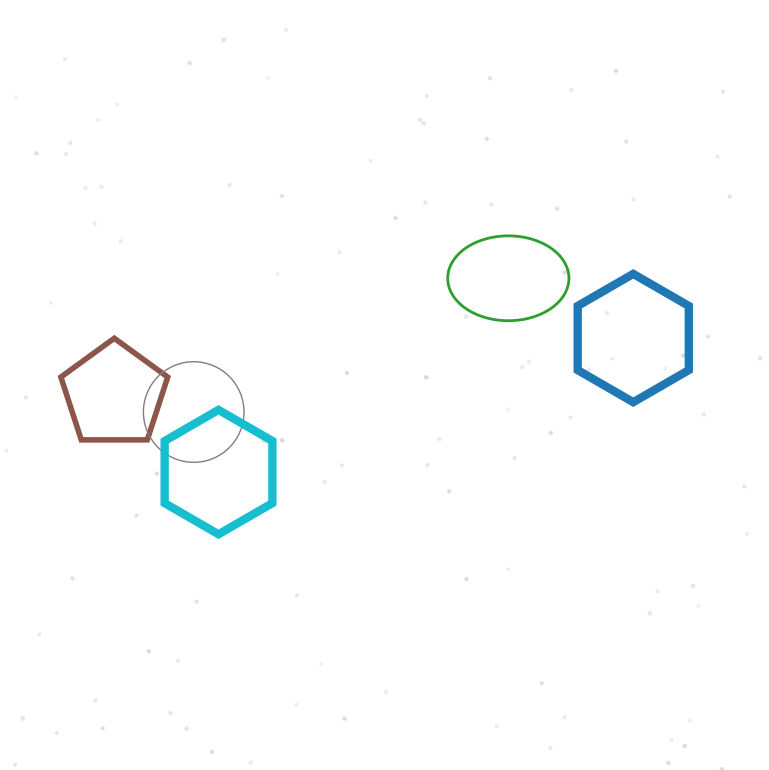[{"shape": "hexagon", "thickness": 3, "radius": 0.42, "center": [0.822, 0.561]}, {"shape": "oval", "thickness": 1, "radius": 0.39, "center": [0.66, 0.639]}, {"shape": "pentagon", "thickness": 2, "radius": 0.36, "center": [0.148, 0.488]}, {"shape": "circle", "thickness": 0.5, "radius": 0.33, "center": [0.252, 0.465]}, {"shape": "hexagon", "thickness": 3, "radius": 0.4, "center": [0.284, 0.387]}]